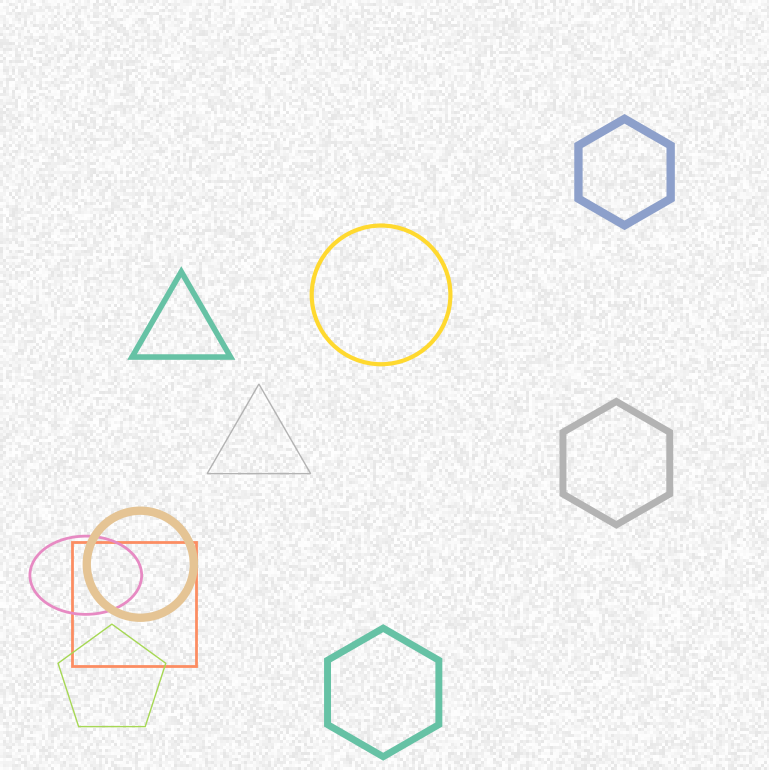[{"shape": "triangle", "thickness": 2, "radius": 0.37, "center": [0.235, 0.573]}, {"shape": "hexagon", "thickness": 2.5, "radius": 0.42, "center": [0.498, 0.101]}, {"shape": "square", "thickness": 1, "radius": 0.4, "center": [0.175, 0.216]}, {"shape": "hexagon", "thickness": 3, "radius": 0.35, "center": [0.811, 0.777]}, {"shape": "oval", "thickness": 1, "radius": 0.36, "center": [0.111, 0.253]}, {"shape": "pentagon", "thickness": 0.5, "radius": 0.37, "center": [0.145, 0.116]}, {"shape": "circle", "thickness": 1.5, "radius": 0.45, "center": [0.495, 0.617]}, {"shape": "circle", "thickness": 3, "radius": 0.35, "center": [0.182, 0.267]}, {"shape": "triangle", "thickness": 0.5, "radius": 0.39, "center": [0.336, 0.424]}, {"shape": "hexagon", "thickness": 2.5, "radius": 0.4, "center": [0.8, 0.398]}]